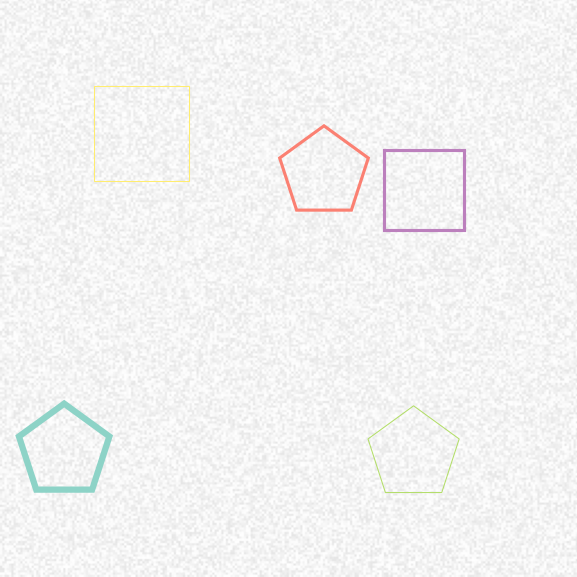[{"shape": "pentagon", "thickness": 3, "radius": 0.41, "center": [0.111, 0.218]}, {"shape": "pentagon", "thickness": 1.5, "radius": 0.4, "center": [0.561, 0.701]}, {"shape": "pentagon", "thickness": 0.5, "radius": 0.42, "center": [0.716, 0.213]}, {"shape": "square", "thickness": 1.5, "radius": 0.35, "center": [0.734, 0.671]}, {"shape": "square", "thickness": 0.5, "radius": 0.41, "center": [0.246, 0.768]}]